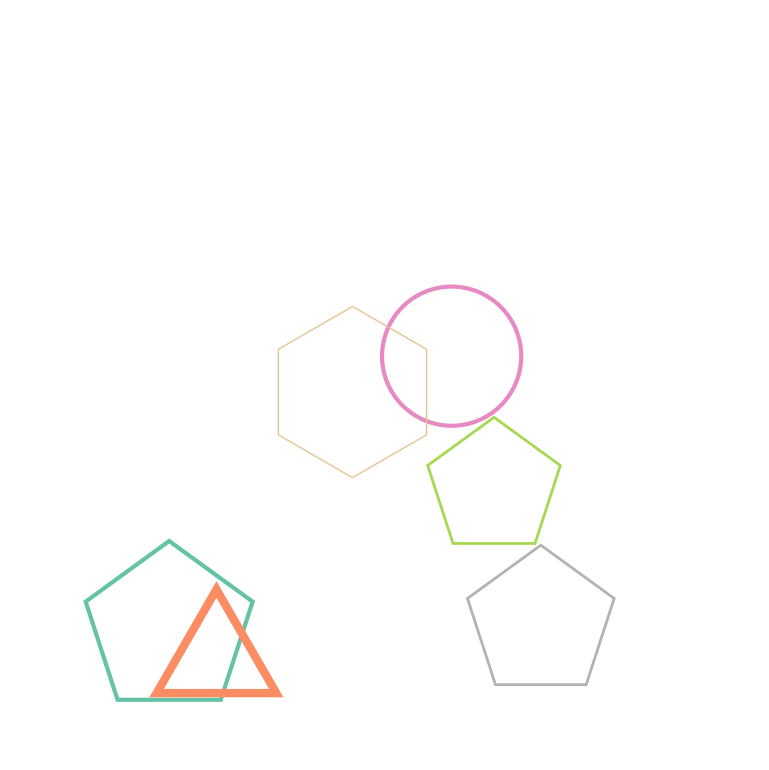[{"shape": "pentagon", "thickness": 1.5, "radius": 0.57, "center": [0.22, 0.183]}, {"shape": "triangle", "thickness": 3, "radius": 0.45, "center": [0.281, 0.145]}, {"shape": "circle", "thickness": 1.5, "radius": 0.45, "center": [0.587, 0.537]}, {"shape": "pentagon", "thickness": 1, "radius": 0.45, "center": [0.642, 0.367]}, {"shape": "hexagon", "thickness": 0.5, "radius": 0.56, "center": [0.458, 0.491]}, {"shape": "pentagon", "thickness": 1, "radius": 0.5, "center": [0.702, 0.192]}]